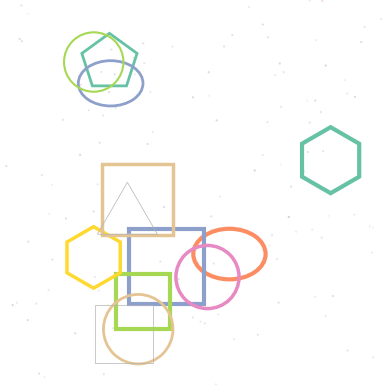[{"shape": "hexagon", "thickness": 3, "radius": 0.43, "center": [0.859, 0.584]}, {"shape": "pentagon", "thickness": 2, "radius": 0.38, "center": [0.284, 0.838]}, {"shape": "oval", "thickness": 3, "radius": 0.47, "center": [0.596, 0.34]}, {"shape": "oval", "thickness": 2, "radius": 0.42, "center": [0.287, 0.784]}, {"shape": "square", "thickness": 3, "radius": 0.48, "center": [0.432, 0.308]}, {"shape": "circle", "thickness": 2.5, "radius": 0.41, "center": [0.539, 0.28]}, {"shape": "square", "thickness": 3, "radius": 0.35, "center": [0.371, 0.217]}, {"shape": "circle", "thickness": 1.5, "radius": 0.39, "center": [0.243, 0.839]}, {"shape": "hexagon", "thickness": 2.5, "radius": 0.4, "center": [0.243, 0.331]}, {"shape": "circle", "thickness": 2, "radius": 0.45, "center": [0.359, 0.145]}, {"shape": "square", "thickness": 2.5, "radius": 0.46, "center": [0.356, 0.481]}, {"shape": "triangle", "thickness": 0.5, "radius": 0.45, "center": [0.331, 0.436]}, {"shape": "square", "thickness": 0.5, "radius": 0.38, "center": [0.323, 0.132]}]